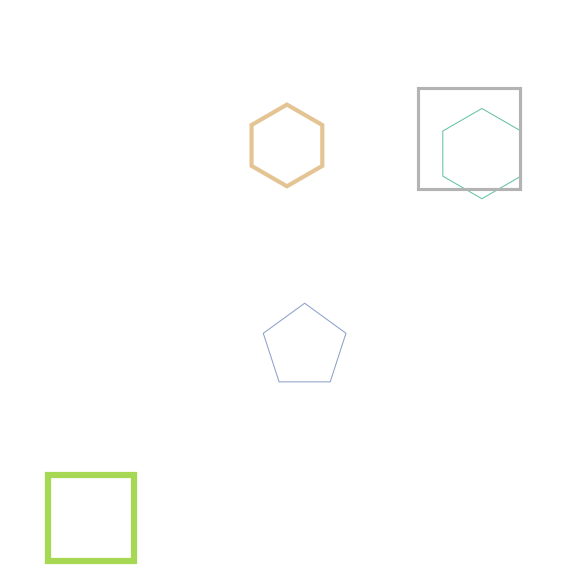[{"shape": "hexagon", "thickness": 0.5, "radius": 0.39, "center": [0.834, 0.733]}, {"shape": "pentagon", "thickness": 0.5, "radius": 0.38, "center": [0.528, 0.399]}, {"shape": "square", "thickness": 3, "radius": 0.37, "center": [0.158, 0.102]}, {"shape": "hexagon", "thickness": 2, "radius": 0.35, "center": [0.497, 0.747]}, {"shape": "square", "thickness": 1.5, "radius": 0.44, "center": [0.812, 0.759]}]